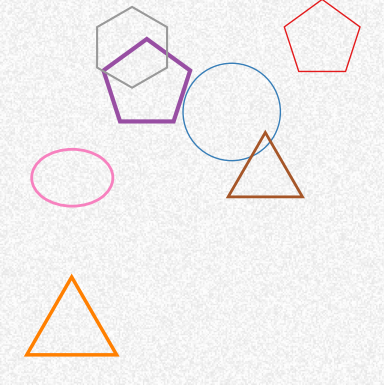[{"shape": "pentagon", "thickness": 1, "radius": 0.52, "center": [0.837, 0.898]}, {"shape": "circle", "thickness": 1, "radius": 0.63, "center": [0.602, 0.709]}, {"shape": "pentagon", "thickness": 3, "radius": 0.59, "center": [0.381, 0.78]}, {"shape": "triangle", "thickness": 2.5, "radius": 0.67, "center": [0.186, 0.146]}, {"shape": "triangle", "thickness": 2, "radius": 0.56, "center": [0.689, 0.544]}, {"shape": "oval", "thickness": 2, "radius": 0.53, "center": [0.188, 0.538]}, {"shape": "hexagon", "thickness": 1.5, "radius": 0.52, "center": [0.343, 0.877]}]